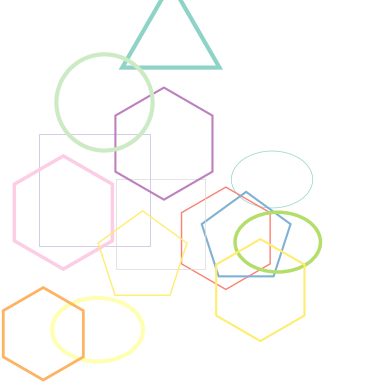[{"shape": "triangle", "thickness": 3, "radius": 0.73, "center": [0.444, 0.897]}, {"shape": "oval", "thickness": 0.5, "radius": 0.53, "center": [0.707, 0.534]}, {"shape": "oval", "thickness": 3, "radius": 0.59, "center": [0.253, 0.144]}, {"shape": "square", "thickness": 0.5, "radius": 0.72, "center": [0.246, 0.506]}, {"shape": "hexagon", "thickness": 1, "radius": 0.66, "center": [0.587, 0.381]}, {"shape": "pentagon", "thickness": 1.5, "radius": 0.61, "center": [0.639, 0.38]}, {"shape": "hexagon", "thickness": 2, "radius": 0.6, "center": [0.112, 0.133]}, {"shape": "oval", "thickness": 2.5, "radius": 0.55, "center": [0.721, 0.371]}, {"shape": "hexagon", "thickness": 2.5, "radius": 0.74, "center": [0.165, 0.448]}, {"shape": "square", "thickness": 0.5, "radius": 0.58, "center": [0.417, 0.418]}, {"shape": "hexagon", "thickness": 1.5, "radius": 0.73, "center": [0.426, 0.627]}, {"shape": "circle", "thickness": 3, "radius": 0.62, "center": [0.271, 0.734]}, {"shape": "pentagon", "thickness": 1, "radius": 0.61, "center": [0.37, 0.331]}, {"shape": "hexagon", "thickness": 1.5, "radius": 0.66, "center": [0.676, 0.247]}]